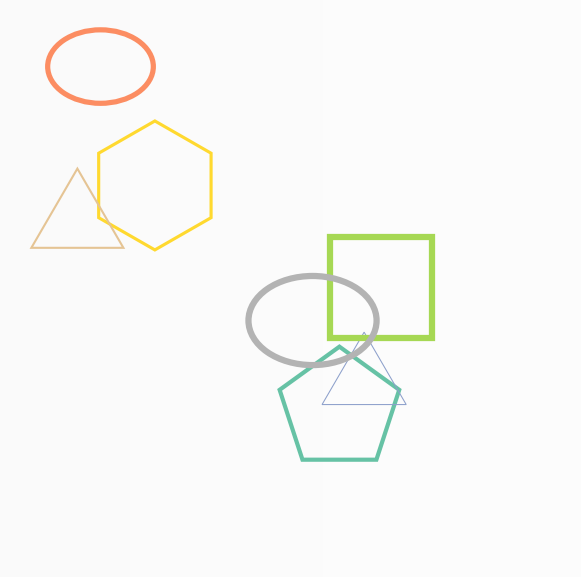[{"shape": "pentagon", "thickness": 2, "radius": 0.54, "center": [0.584, 0.291]}, {"shape": "oval", "thickness": 2.5, "radius": 0.45, "center": [0.173, 0.884]}, {"shape": "triangle", "thickness": 0.5, "radius": 0.42, "center": [0.626, 0.34]}, {"shape": "square", "thickness": 3, "radius": 0.44, "center": [0.655, 0.502]}, {"shape": "hexagon", "thickness": 1.5, "radius": 0.56, "center": [0.266, 0.678]}, {"shape": "triangle", "thickness": 1, "radius": 0.46, "center": [0.133, 0.616]}, {"shape": "oval", "thickness": 3, "radius": 0.55, "center": [0.538, 0.444]}]